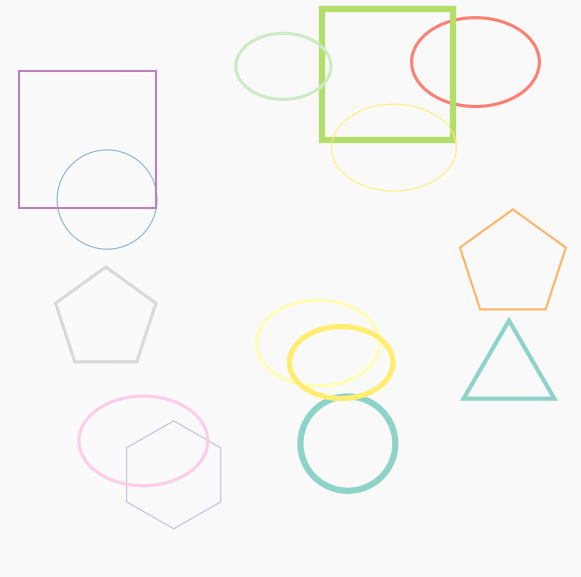[{"shape": "triangle", "thickness": 2, "radius": 0.45, "center": [0.876, 0.354]}, {"shape": "circle", "thickness": 3, "radius": 0.41, "center": [0.598, 0.231]}, {"shape": "oval", "thickness": 1.5, "radius": 0.53, "center": [0.547, 0.405]}, {"shape": "hexagon", "thickness": 0.5, "radius": 0.47, "center": [0.299, 0.177]}, {"shape": "oval", "thickness": 1.5, "radius": 0.55, "center": [0.818, 0.892]}, {"shape": "circle", "thickness": 0.5, "radius": 0.43, "center": [0.184, 0.654]}, {"shape": "pentagon", "thickness": 1, "radius": 0.48, "center": [0.882, 0.541]}, {"shape": "square", "thickness": 3, "radius": 0.57, "center": [0.667, 0.87]}, {"shape": "oval", "thickness": 1.5, "radius": 0.55, "center": [0.247, 0.236]}, {"shape": "pentagon", "thickness": 1.5, "radius": 0.45, "center": [0.182, 0.446]}, {"shape": "square", "thickness": 1, "radius": 0.59, "center": [0.15, 0.757]}, {"shape": "oval", "thickness": 1.5, "radius": 0.41, "center": [0.487, 0.884]}, {"shape": "oval", "thickness": 0.5, "radius": 0.54, "center": [0.678, 0.744]}, {"shape": "oval", "thickness": 2.5, "radius": 0.45, "center": [0.587, 0.371]}]